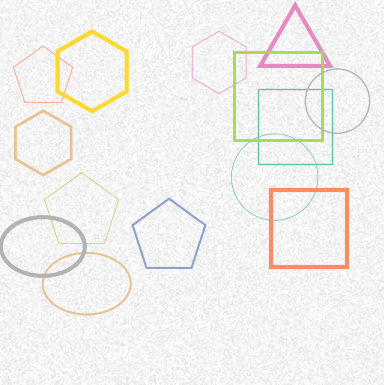[{"shape": "circle", "thickness": 0.5, "radius": 0.56, "center": [0.713, 0.54]}, {"shape": "square", "thickness": 1, "radius": 0.48, "center": [0.766, 0.671]}, {"shape": "pentagon", "thickness": 0.5, "radius": 0.4, "center": [0.112, 0.8]}, {"shape": "square", "thickness": 3, "radius": 0.49, "center": [0.803, 0.406]}, {"shape": "pentagon", "thickness": 1.5, "radius": 0.5, "center": [0.439, 0.384]}, {"shape": "triangle", "thickness": 3, "radius": 0.52, "center": [0.767, 0.881]}, {"shape": "hexagon", "thickness": 0.5, "radius": 0.4, "center": [0.569, 0.838]}, {"shape": "square", "thickness": 2, "radius": 0.57, "center": [0.722, 0.751]}, {"shape": "pentagon", "thickness": 0.5, "radius": 0.51, "center": [0.212, 0.45]}, {"shape": "hexagon", "thickness": 3, "radius": 0.52, "center": [0.239, 0.815]}, {"shape": "hexagon", "thickness": 2, "radius": 0.42, "center": [0.112, 0.629]}, {"shape": "oval", "thickness": 1.5, "radius": 0.57, "center": [0.225, 0.263]}, {"shape": "oval", "thickness": 3, "radius": 0.55, "center": [0.111, 0.36]}, {"shape": "circle", "thickness": 1, "radius": 0.42, "center": [0.877, 0.737]}]